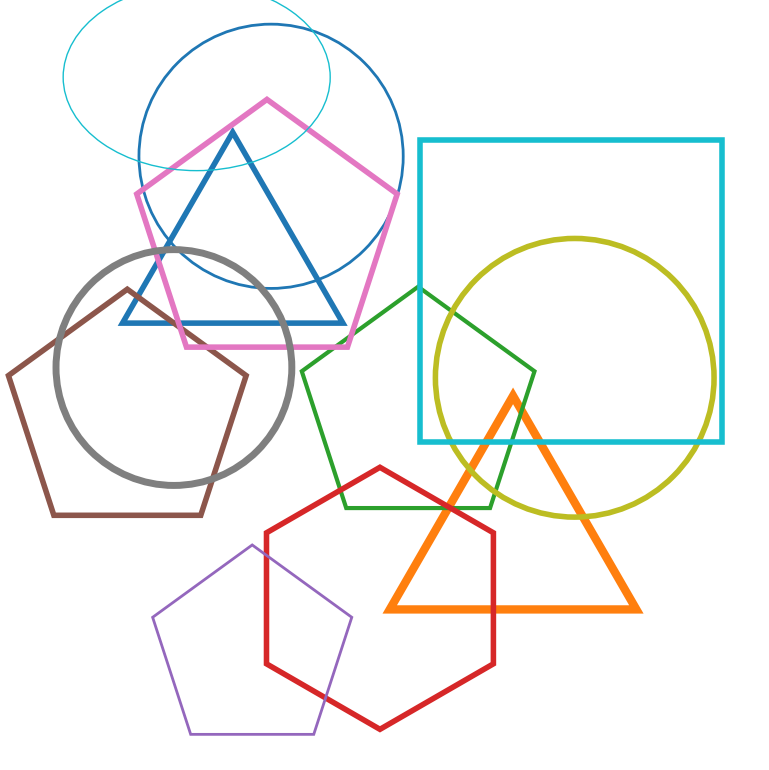[{"shape": "circle", "thickness": 1, "radius": 0.86, "center": [0.352, 0.797]}, {"shape": "triangle", "thickness": 2, "radius": 0.83, "center": [0.302, 0.663]}, {"shape": "triangle", "thickness": 3, "radius": 0.92, "center": [0.666, 0.301]}, {"shape": "pentagon", "thickness": 1.5, "radius": 0.79, "center": [0.543, 0.469]}, {"shape": "hexagon", "thickness": 2, "radius": 0.85, "center": [0.493, 0.223]}, {"shape": "pentagon", "thickness": 1, "radius": 0.68, "center": [0.328, 0.156]}, {"shape": "pentagon", "thickness": 2, "radius": 0.81, "center": [0.165, 0.462]}, {"shape": "pentagon", "thickness": 2, "radius": 0.89, "center": [0.347, 0.693]}, {"shape": "circle", "thickness": 2.5, "radius": 0.77, "center": [0.226, 0.523]}, {"shape": "circle", "thickness": 2, "radius": 0.9, "center": [0.746, 0.509]}, {"shape": "square", "thickness": 2, "radius": 0.98, "center": [0.742, 0.622]}, {"shape": "oval", "thickness": 0.5, "radius": 0.87, "center": [0.255, 0.9]}]